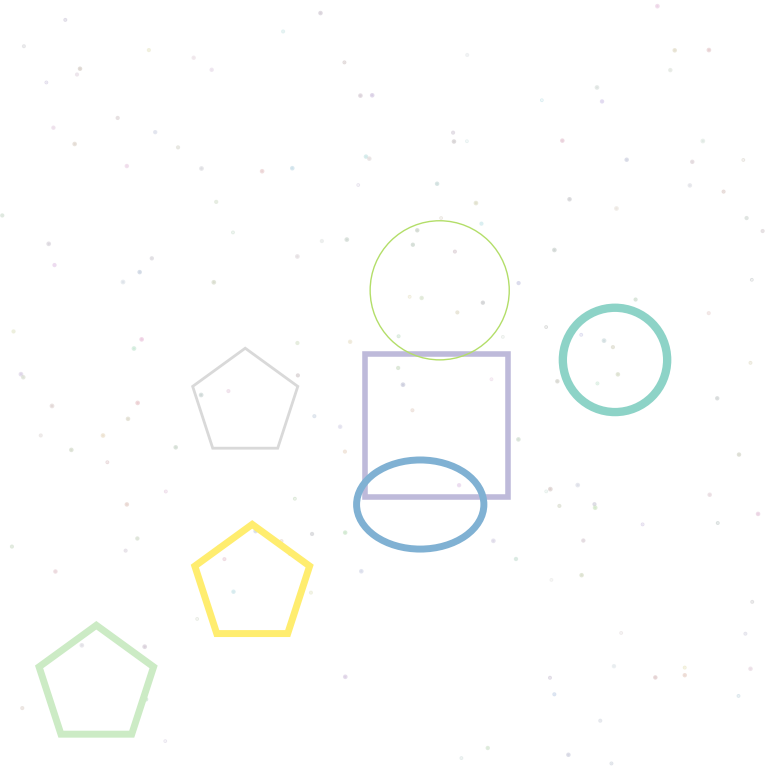[{"shape": "circle", "thickness": 3, "radius": 0.34, "center": [0.799, 0.533]}, {"shape": "square", "thickness": 2, "radius": 0.46, "center": [0.566, 0.447]}, {"shape": "oval", "thickness": 2.5, "radius": 0.41, "center": [0.546, 0.345]}, {"shape": "circle", "thickness": 0.5, "radius": 0.45, "center": [0.571, 0.623]}, {"shape": "pentagon", "thickness": 1, "radius": 0.36, "center": [0.318, 0.476]}, {"shape": "pentagon", "thickness": 2.5, "radius": 0.39, "center": [0.125, 0.11]}, {"shape": "pentagon", "thickness": 2.5, "radius": 0.39, "center": [0.328, 0.241]}]